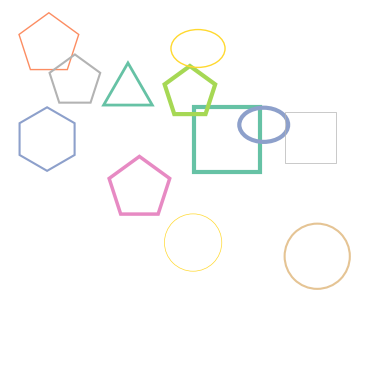[{"shape": "triangle", "thickness": 2, "radius": 0.36, "center": [0.332, 0.764]}, {"shape": "square", "thickness": 3, "radius": 0.43, "center": [0.59, 0.638]}, {"shape": "pentagon", "thickness": 1, "radius": 0.41, "center": [0.127, 0.885]}, {"shape": "hexagon", "thickness": 1.5, "radius": 0.41, "center": [0.122, 0.639]}, {"shape": "oval", "thickness": 3, "radius": 0.32, "center": [0.685, 0.676]}, {"shape": "pentagon", "thickness": 2.5, "radius": 0.41, "center": [0.362, 0.511]}, {"shape": "pentagon", "thickness": 3, "radius": 0.35, "center": [0.493, 0.76]}, {"shape": "oval", "thickness": 1, "radius": 0.35, "center": [0.514, 0.874]}, {"shape": "circle", "thickness": 0.5, "radius": 0.37, "center": [0.502, 0.37]}, {"shape": "circle", "thickness": 1.5, "radius": 0.42, "center": [0.824, 0.334]}, {"shape": "pentagon", "thickness": 1.5, "radius": 0.35, "center": [0.195, 0.789]}, {"shape": "square", "thickness": 0.5, "radius": 0.33, "center": [0.806, 0.643]}]